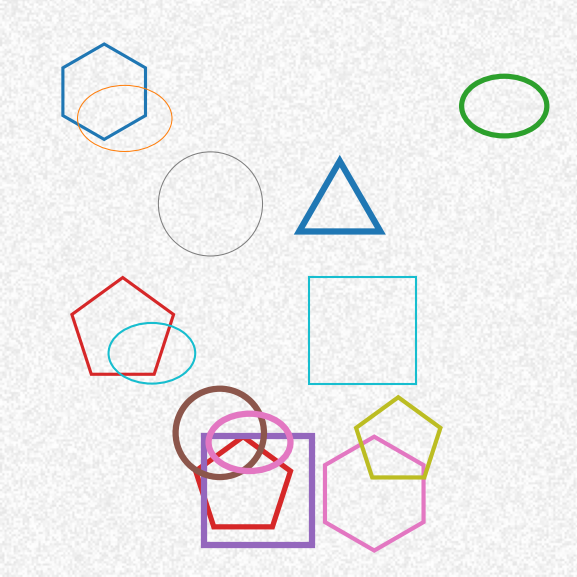[{"shape": "triangle", "thickness": 3, "radius": 0.41, "center": [0.588, 0.639]}, {"shape": "hexagon", "thickness": 1.5, "radius": 0.41, "center": [0.18, 0.84]}, {"shape": "oval", "thickness": 0.5, "radius": 0.41, "center": [0.216, 0.794]}, {"shape": "oval", "thickness": 2.5, "radius": 0.37, "center": [0.873, 0.815]}, {"shape": "pentagon", "thickness": 1.5, "radius": 0.46, "center": [0.213, 0.426]}, {"shape": "pentagon", "thickness": 2.5, "radius": 0.43, "center": [0.421, 0.157]}, {"shape": "square", "thickness": 3, "radius": 0.47, "center": [0.447, 0.15]}, {"shape": "circle", "thickness": 3, "radius": 0.38, "center": [0.381, 0.25]}, {"shape": "hexagon", "thickness": 2, "radius": 0.49, "center": [0.648, 0.144]}, {"shape": "oval", "thickness": 3, "radius": 0.35, "center": [0.432, 0.233]}, {"shape": "circle", "thickness": 0.5, "radius": 0.45, "center": [0.364, 0.646]}, {"shape": "pentagon", "thickness": 2, "radius": 0.38, "center": [0.69, 0.234]}, {"shape": "oval", "thickness": 1, "radius": 0.38, "center": [0.263, 0.387]}, {"shape": "square", "thickness": 1, "radius": 0.46, "center": [0.627, 0.427]}]